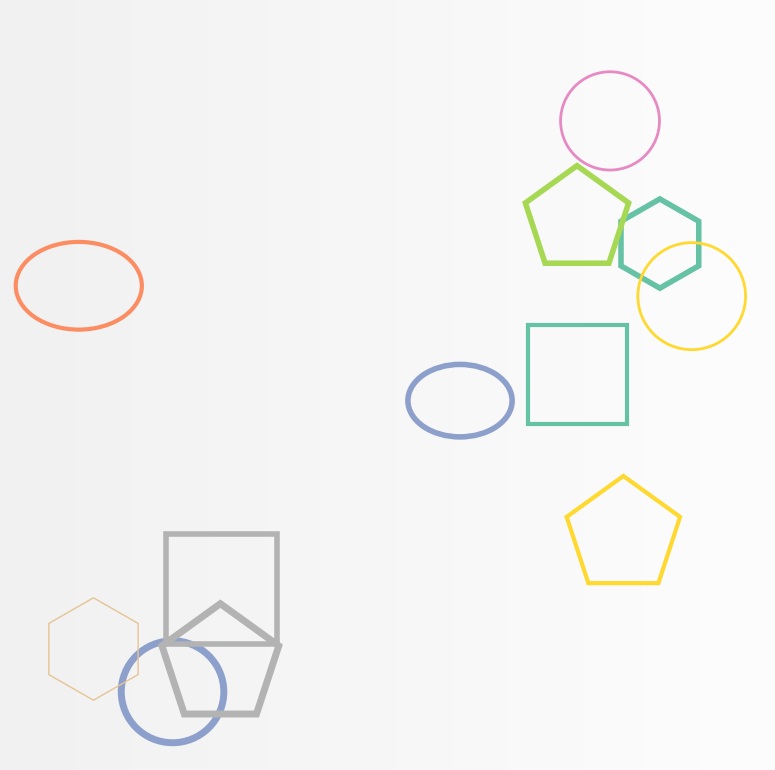[{"shape": "square", "thickness": 1.5, "radius": 0.32, "center": [0.745, 0.514]}, {"shape": "hexagon", "thickness": 2, "radius": 0.29, "center": [0.851, 0.684]}, {"shape": "oval", "thickness": 1.5, "radius": 0.41, "center": [0.102, 0.629]}, {"shape": "circle", "thickness": 2.5, "radius": 0.33, "center": [0.223, 0.102]}, {"shape": "oval", "thickness": 2, "radius": 0.34, "center": [0.594, 0.48]}, {"shape": "circle", "thickness": 1, "radius": 0.32, "center": [0.787, 0.843]}, {"shape": "pentagon", "thickness": 2, "radius": 0.35, "center": [0.745, 0.715]}, {"shape": "circle", "thickness": 1, "radius": 0.35, "center": [0.893, 0.615]}, {"shape": "pentagon", "thickness": 1.5, "radius": 0.38, "center": [0.804, 0.305]}, {"shape": "hexagon", "thickness": 0.5, "radius": 0.33, "center": [0.121, 0.157]}, {"shape": "pentagon", "thickness": 2.5, "radius": 0.4, "center": [0.284, 0.137]}, {"shape": "square", "thickness": 2, "radius": 0.36, "center": [0.285, 0.235]}]